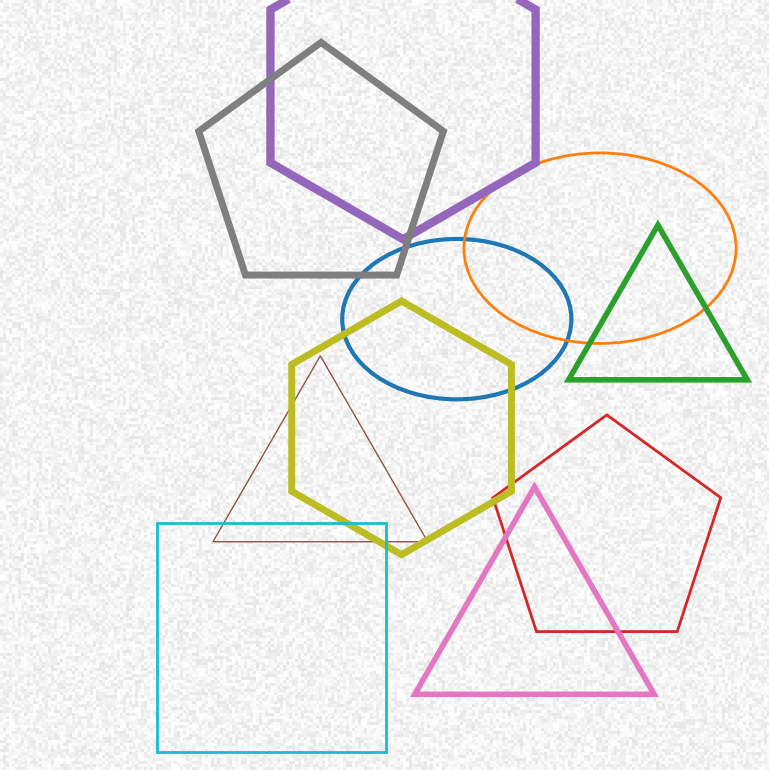[{"shape": "oval", "thickness": 1.5, "radius": 0.74, "center": [0.593, 0.586]}, {"shape": "oval", "thickness": 1, "radius": 0.88, "center": [0.779, 0.678]}, {"shape": "triangle", "thickness": 2, "radius": 0.67, "center": [0.854, 0.574]}, {"shape": "pentagon", "thickness": 1, "radius": 0.78, "center": [0.788, 0.306]}, {"shape": "hexagon", "thickness": 3, "radius": 0.99, "center": [0.523, 0.888]}, {"shape": "triangle", "thickness": 0.5, "radius": 0.8, "center": [0.416, 0.377]}, {"shape": "triangle", "thickness": 2, "radius": 0.9, "center": [0.694, 0.188]}, {"shape": "pentagon", "thickness": 2.5, "radius": 0.84, "center": [0.417, 0.778]}, {"shape": "hexagon", "thickness": 2.5, "radius": 0.82, "center": [0.522, 0.444]}, {"shape": "square", "thickness": 1, "radius": 0.74, "center": [0.353, 0.172]}]